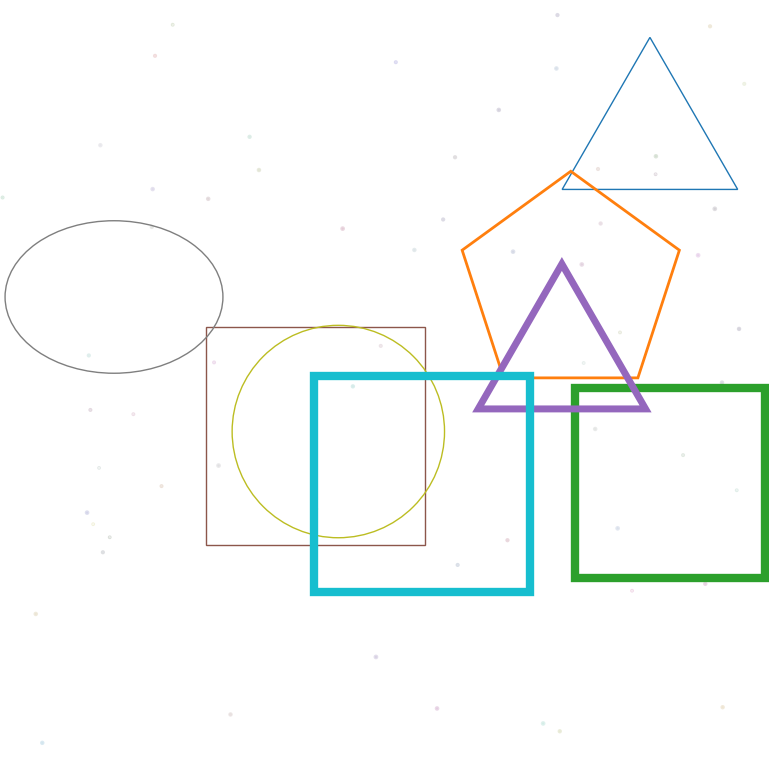[{"shape": "triangle", "thickness": 0.5, "radius": 0.66, "center": [0.844, 0.82]}, {"shape": "pentagon", "thickness": 1, "radius": 0.74, "center": [0.741, 0.629]}, {"shape": "square", "thickness": 3, "radius": 0.62, "center": [0.87, 0.373]}, {"shape": "triangle", "thickness": 2.5, "radius": 0.63, "center": [0.73, 0.532]}, {"shape": "square", "thickness": 0.5, "radius": 0.71, "center": [0.41, 0.434]}, {"shape": "oval", "thickness": 0.5, "radius": 0.71, "center": [0.148, 0.614]}, {"shape": "circle", "thickness": 0.5, "radius": 0.69, "center": [0.439, 0.44]}, {"shape": "square", "thickness": 3, "radius": 0.7, "center": [0.548, 0.372]}]